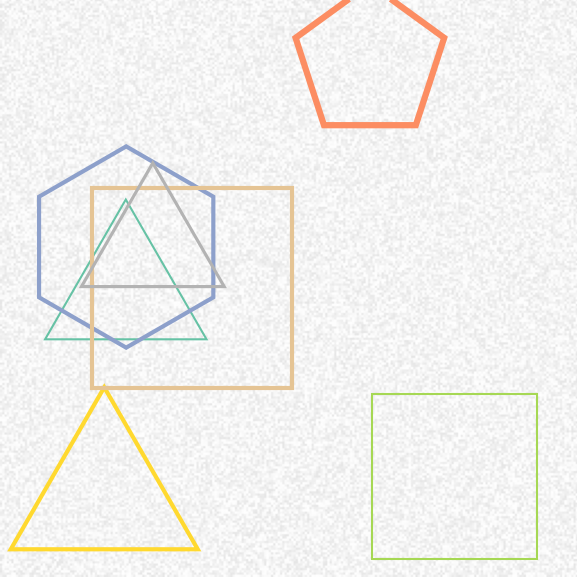[{"shape": "triangle", "thickness": 1, "radius": 0.81, "center": [0.218, 0.492]}, {"shape": "pentagon", "thickness": 3, "radius": 0.68, "center": [0.64, 0.892]}, {"shape": "hexagon", "thickness": 2, "radius": 0.87, "center": [0.219, 0.571]}, {"shape": "square", "thickness": 1, "radius": 0.71, "center": [0.787, 0.174]}, {"shape": "triangle", "thickness": 2, "radius": 0.93, "center": [0.181, 0.141]}, {"shape": "square", "thickness": 2, "radius": 0.86, "center": [0.332, 0.5]}, {"shape": "triangle", "thickness": 1.5, "radius": 0.71, "center": [0.265, 0.574]}]